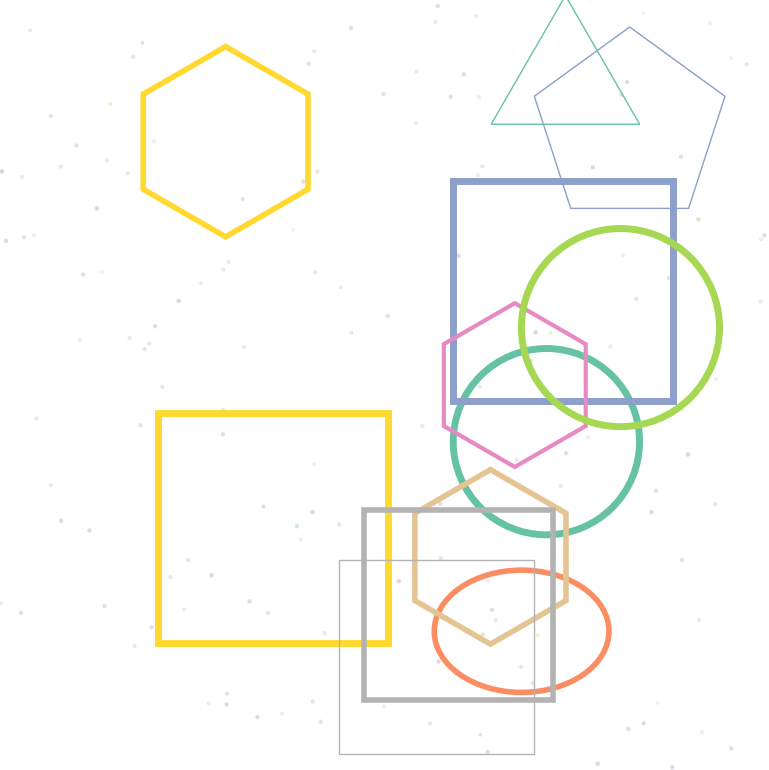[{"shape": "circle", "thickness": 2.5, "radius": 0.6, "center": [0.71, 0.426]}, {"shape": "triangle", "thickness": 0.5, "radius": 0.56, "center": [0.734, 0.894]}, {"shape": "oval", "thickness": 2, "radius": 0.57, "center": [0.677, 0.18]}, {"shape": "square", "thickness": 2.5, "radius": 0.71, "center": [0.731, 0.622]}, {"shape": "pentagon", "thickness": 0.5, "radius": 0.65, "center": [0.818, 0.835]}, {"shape": "hexagon", "thickness": 1.5, "radius": 0.53, "center": [0.669, 0.5]}, {"shape": "circle", "thickness": 2.5, "radius": 0.64, "center": [0.806, 0.575]}, {"shape": "hexagon", "thickness": 2, "radius": 0.62, "center": [0.293, 0.816]}, {"shape": "square", "thickness": 2.5, "radius": 0.75, "center": [0.355, 0.315]}, {"shape": "hexagon", "thickness": 2, "radius": 0.57, "center": [0.637, 0.277]}, {"shape": "square", "thickness": 0.5, "radius": 0.63, "center": [0.567, 0.147]}, {"shape": "square", "thickness": 2, "radius": 0.62, "center": [0.595, 0.214]}]